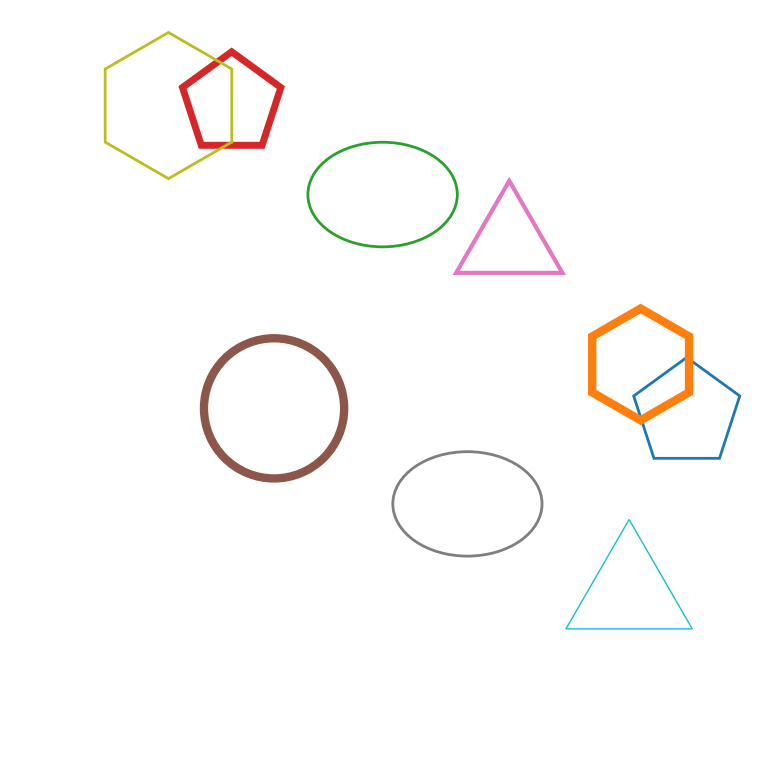[{"shape": "pentagon", "thickness": 1, "radius": 0.36, "center": [0.892, 0.463]}, {"shape": "hexagon", "thickness": 3, "radius": 0.36, "center": [0.832, 0.527]}, {"shape": "oval", "thickness": 1, "radius": 0.49, "center": [0.497, 0.747]}, {"shape": "pentagon", "thickness": 2.5, "radius": 0.34, "center": [0.301, 0.866]}, {"shape": "circle", "thickness": 3, "radius": 0.46, "center": [0.356, 0.47]}, {"shape": "triangle", "thickness": 1.5, "radius": 0.4, "center": [0.661, 0.685]}, {"shape": "oval", "thickness": 1, "radius": 0.48, "center": [0.607, 0.346]}, {"shape": "hexagon", "thickness": 1, "radius": 0.47, "center": [0.219, 0.863]}, {"shape": "triangle", "thickness": 0.5, "radius": 0.47, "center": [0.817, 0.231]}]